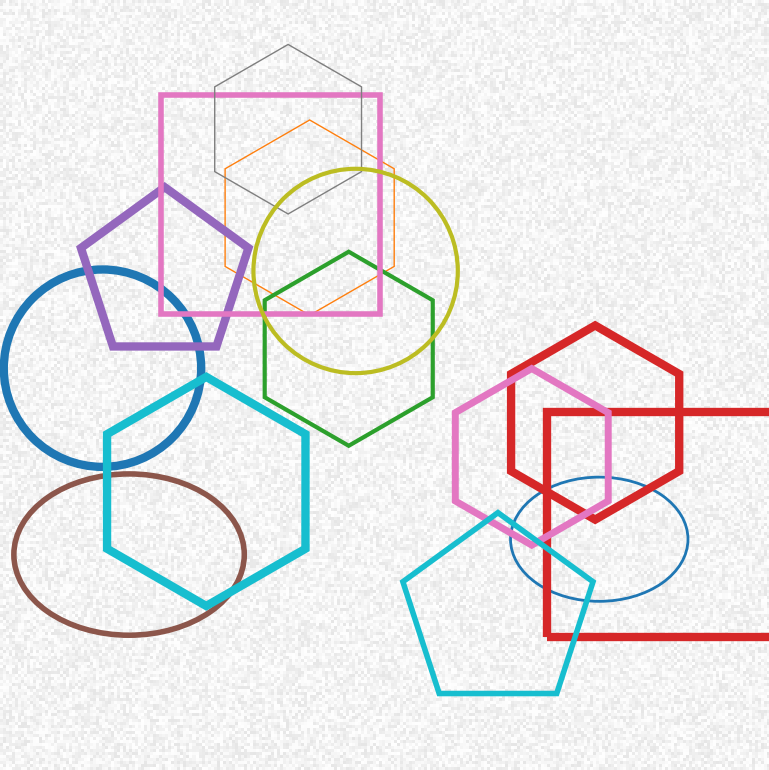[{"shape": "oval", "thickness": 1, "radius": 0.58, "center": [0.778, 0.3]}, {"shape": "circle", "thickness": 3, "radius": 0.64, "center": [0.133, 0.522]}, {"shape": "hexagon", "thickness": 0.5, "radius": 0.63, "center": [0.402, 0.717]}, {"shape": "hexagon", "thickness": 1.5, "radius": 0.63, "center": [0.453, 0.547]}, {"shape": "square", "thickness": 3, "radius": 0.73, "center": [0.856, 0.319]}, {"shape": "hexagon", "thickness": 3, "radius": 0.63, "center": [0.773, 0.451]}, {"shape": "pentagon", "thickness": 3, "radius": 0.57, "center": [0.214, 0.643]}, {"shape": "oval", "thickness": 2, "radius": 0.75, "center": [0.168, 0.28]}, {"shape": "hexagon", "thickness": 2.5, "radius": 0.57, "center": [0.691, 0.407]}, {"shape": "square", "thickness": 2, "radius": 0.71, "center": [0.351, 0.734]}, {"shape": "hexagon", "thickness": 0.5, "radius": 0.55, "center": [0.374, 0.832]}, {"shape": "circle", "thickness": 1.5, "radius": 0.66, "center": [0.462, 0.648]}, {"shape": "pentagon", "thickness": 2, "radius": 0.65, "center": [0.647, 0.204]}, {"shape": "hexagon", "thickness": 3, "radius": 0.74, "center": [0.268, 0.362]}]